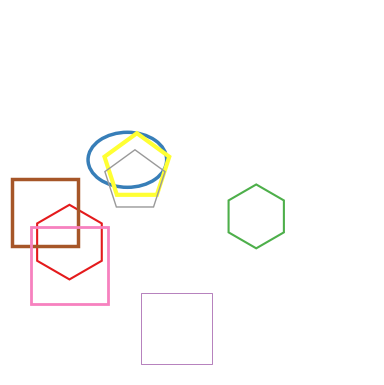[{"shape": "hexagon", "thickness": 1.5, "radius": 0.48, "center": [0.18, 0.371]}, {"shape": "oval", "thickness": 2.5, "radius": 0.51, "center": [0.331, 0.585]}, {"shape": "hexagon", "thickness": 1.5, "radius": 0.41, "center": [0.666, 0.438]}, {"shape": "square", "thickness": 0.5, "radius": 0.46, "center": [0.458, 0.146]}, {"shape": "pentagon", "thickness": 3, "radius": 0.44, "center": [0.356, 0.566]}, {"shape": "square", "thickness": 2.5, "radius": 0.43, "center": [0.117, 0.448]}, {"shape": "square", "thickness": 2, "radius": 0.5, "center": [0.181, 0.311]}, {"shape": "pentagon", "thickness": 1, "radius": 0.41, "center": [0.351, 0.529]}]